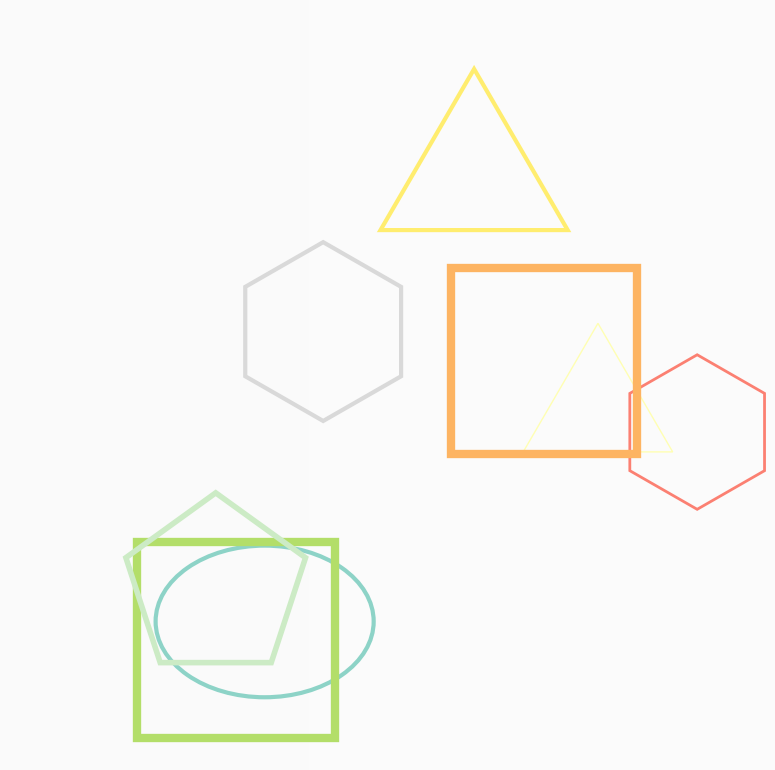[{"shape": "oval", "thickness": 1.5, "radius": 0.7, "center": [0.341, 0.193]}, {"shape": "triangle", "thickness": 0.5, "radius": 0.56, "center": [0.772, 0.469]}, {"shape": "hexagon", "thickness": 1, "radius": 0.5, "center": [0.9, 0.439]}, {"shape": "square", "thickness": 3, "radius": 0.6, "center": [0.702, 0.531]}, {"shape": "square", "thickness": 3, "radius": 0.64, "center": [0.305, 0.169]}, {"shape": "hexagon", "thickness": 1.5, "radius": 0.58, "center": [0.417, 0.569]}, {"shape": "pentagon", "thickness": 2, "radius": 0.61, "center": [0.278, 0.238]}, {"shape": "triangle", "thickness": 1.5, "radius": 0.7, "center": [0.612, 0.771]}]